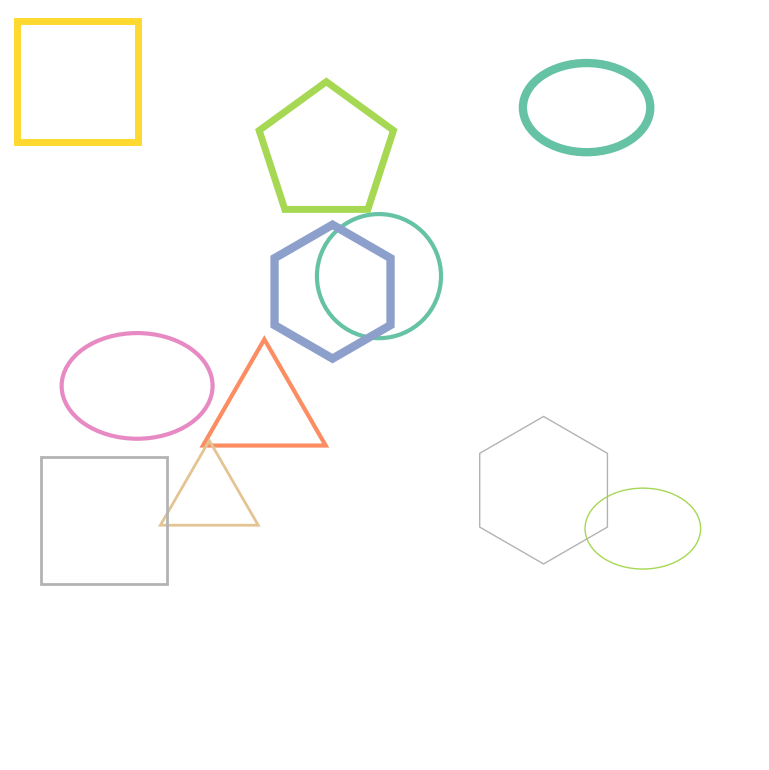[{"shape": "oval", "thickness": 3, "radius": 0.41, "center": [0.762, 0.86]}, {"shape": "circle", "thickness": 1.5, "radius": 0.4, "center": [0.492, 0.641]}, {"shape": "triangle", "thickness": 1.5, "radius": 0.46, "center": [0.343, 0.467]}, {"shape": "hexagon", "thickness": 3, "radius": 0.43, "center": [0.432, 0.621]}, {"shape": "oval", "thickness": 1.5, "radius": 0.49, "center": [0.178, 0.499]}, {"shape": "oval", "thickness": 0.5, "radius": 0.38, "center": [0.835, 0.314]}, {"shape": "pentagon", "thickness": 2.5, "radius": 0.46, "center": [0.424, 0.802]}, {"shape": "square", "thickness": 2.5, "radius": 0.39, "center": [0.101, 0.894]}, {"shape": "triangle", "thickness": 1, "radius": 0.37, "center": [0.272, 0.355]}, {"shape": "hexagon", "thickness": 0.5, "radius": 0.48, "center": [0.706, 0.363]}, {"shape": "square", "thickness": 1, "radius": 0.41, "center": [0.135, 0.324]}]